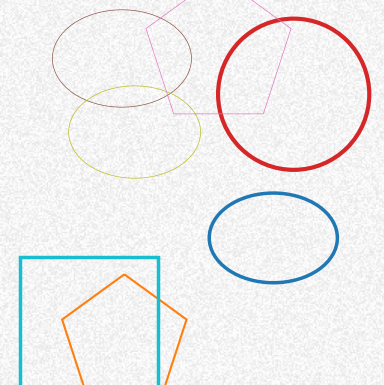[{"shape": "oval", "thickness": 2.5, "radius": 0.83, "center": [0.71, 0.382]}, {"shape": "pentagon", "thickness": 1.5, "radius": 0.85, "center": [0.323, 0.117]}, {"shape": "circle", "thickness": 3, "radius": 0.98, "center": [0.763, 0.755]}, {"shape": "oval", "thickness": 0.5, "radius": 0.9, "center": [0.317, 0.848]}, {"shape": "pentagon", "thickness": 0.5, "radius": 0.99, "center": [0.568, 0.865]}, {"shape": "oval", "thickness": 0.5, "radius": 0.86, "center": [0.35, 0.657]}, {"shape": "square", "thickness": 2.5, "radius": 0.89, "center": [0.231, 0.154]}]